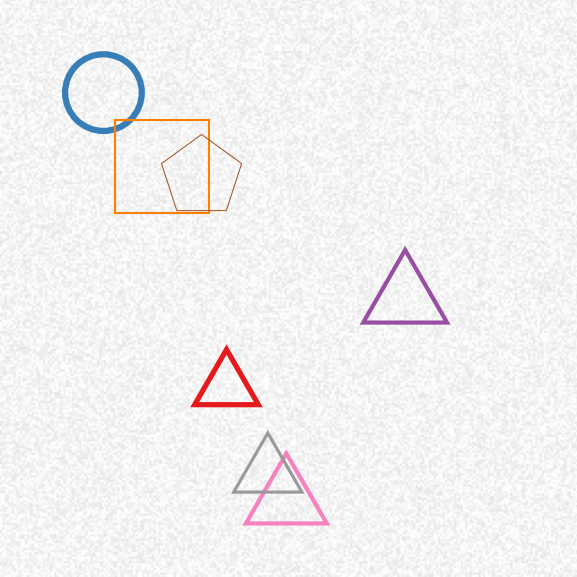[{"shape": "triangle", "thickness": 2.5, "radius": 0.32, "center": [0.392, 0.33]}, {"shape": "circle", "thickness": 3, "radius": 0.33, "center": [0.179, 0.839]}, {"shape": "triangle", "thickness": 2, "radius": 0.42, "center": [0.702, 0.482]}, {"shape": "square", "thickness": 1, "radius": 0.4, "center": [0.281, 0.711]}, {"shape": "pentagon", "thickness": 0.5, "radius": 0.36, "center": [0.349, 0.693]}, {"shape": "triangle", "thickness": 2, "radius": 0.4, "center": [0.496, 0.133]}, {"shape": "triangle", "thickness": 1.5, "radius": 0.34, "center": [0.464, 0.181]}]